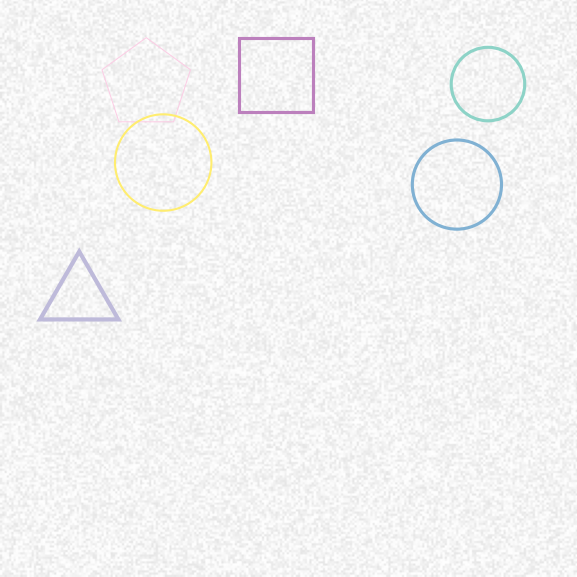[{"shape": "circle", "thickness": 1.5, "radius": 0.32, "center": [0.845, 0.854]}, {"shape": "triangle", "thickness": 2, "radius": 0.39, "center": [0.137, 0.485]}, {"shape": "circle", "thickness": 1.5, "radius": 0.39, "center": [0.791, 0.68]}, {"shape": "pentagon", "thickness": 0.5, "radius": 0.4, "center": [0.253, 0.853]}, {"shape": "square", "thickness": 1.5, "radius": 0.32, "center": [0.477, 0.869]}, {"shape": "circle", "thickness": 1, "radius": 0.42, "center": [0.283, 0.718]}]